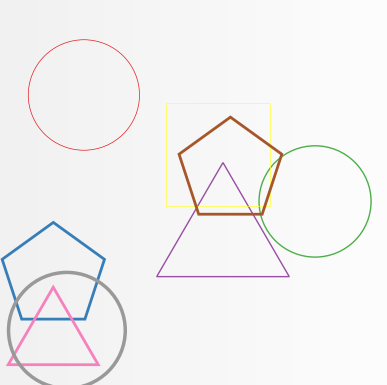[{"shape": "circle", "thickness": 0.5, "radius": 0.72, "center": [0.216, 0.753]}, {"shape": "pentagon", "thickness": 2, "radius": 0.69, "center": [0.138, 0.283]}, {"shape": "circle", "thickness": 1, "radius": 0.72, "center": [0.813, 0.477]}, {"shape": "triangle", "thickness": 1, "radius": 0.99, "center": [0.575, 0.38]}, {"shape": "square", "thickness": 0.5, "radius": 0.67, "center": [0.562, 0.598]}, {"shape": "pentagon", "thickness": 2, "radius": 0.7, "center": [0.595, 0.556]}, {"shape": "triangle", "thickness": 2, "radius": 0.67, "center": [0.137, 0.12]}, {"shape": "circle", "thickness": 2.5, "radius": 0.75, "center": [0.173, 0.142]}]